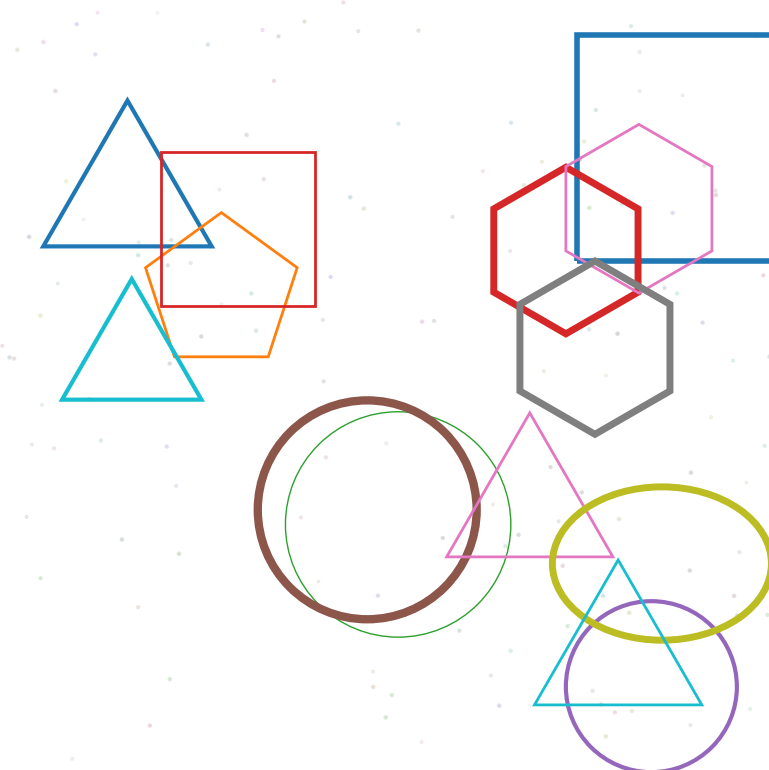[{"shape": "square", "thickness": 2, "radius": 0.73, "center": [0.896, 0.808]}, {"shape": "triangle", "thickness": 1.5, "radius": 0.63, "center": [0.166, 0.743]}, {"shape": "pentagon", "thickness": 1, "radius": 0.52, "center": [0.287, 0.62]}, {"shape": "circle", "thickness": 0.5, "radius": 0.73, "center": [0.517, 0.319]}, {"shape": "square", "thickness": 1, "radius": 0.5, "center": [0.31, 0.703]}, {"shape": "hexagon", "thickness": 2.5, "radius": 0.54, "center": [0.735, 0.675]}, {"shape": "circle", "thickness": 1.5, "radius": 0.56, "center": [0.846, 0.108]}, {"shape": "circle", "thickness": 3, "radius": 0.71, "center": [0.477, 0.338]}, {"shape": "triangle", "thickness": 1, "radius": 0.62, "center": [0.688, 0.339]}, {"shape": "hexagon", "thickness": 1, "radius": 0.55, "center": [0.83, 0.729]}, {"shape": "hexagon", "thickness": 2.5, "radius": 0.56, "center": [0.773, 0.548]}, {"shape": "oval", "thickness": 2.5, "radius": 0.71, "center": [0.86, 0.268]}, {"shape": "triangle", "thickness": 1.5, "radius": 0.52, "center": [0.171, 0.533]}, {"shape": "triangle", "thickness": 1, "radius": 0.63, "center": [0.803, 0.147]}]